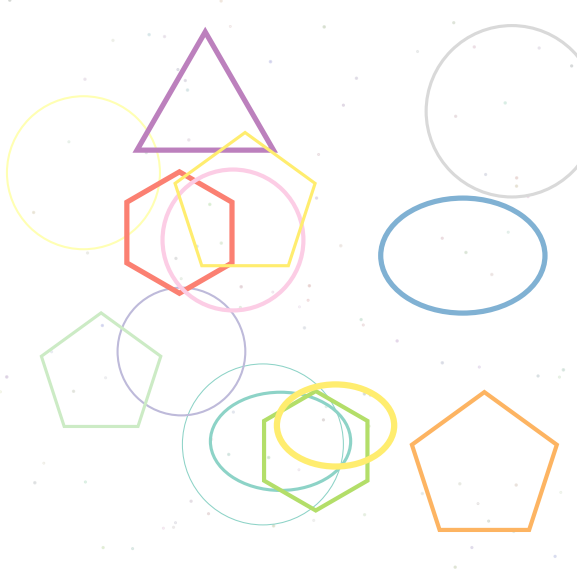[{"shape": "oval", "thickness": 1.5, "radius": 0.61, "center": [0.486, 0.235]}, {"shape": "circle", "thickness": 0.5, "radius": 0.7, "center": [0.455, 0.23]}, {"shape": "circle", "thickness": 1, "radius": 0.66, "center": [0.145, 0.7]}, {"shape": "circle", "thickness": 1, "radius": 0.55, "center": [0.314, 0.39]}, {"shape": "hexagon", "thickness": 2.5, "radius": 0.53, "center": [0.311, 0.596]}, {"shape": "oval", "thickness": 2.5, "radius": 0.71, "center": [0.801, 0.557]}, {"shape": "pentagon", "thickness": 2, "radius": 0.66, "center": [0.839, 0.188]}, {"shape": "hexagon", "thickness": 2, "radius": 0.52, "center": [0.547, 0.219]}, {"shape": "circle", "thickness": 2, "radius": 0.61, "center": [0.403, 0.584]}, {"shape": "circle", "thickness": 1.5, "radius": 0.74, "center": [0.886, 0.806]}, {"shape": "triangle", "thickness": 2.5, "radius": 0.68, "center": [0.355, 0.807]}, {"shape": "pentagon", "thickness": 1.5, "radius": 0.54, "center": [0.175, 0.349]}, {"shape": "oval", "thickness": 3, "radius": 0.51, "center": [0.581, 0.262]}, {"shape": "pentagon", "thickness": 1.5, "radius": 0.64, "center": [0.424, 0.642]}]